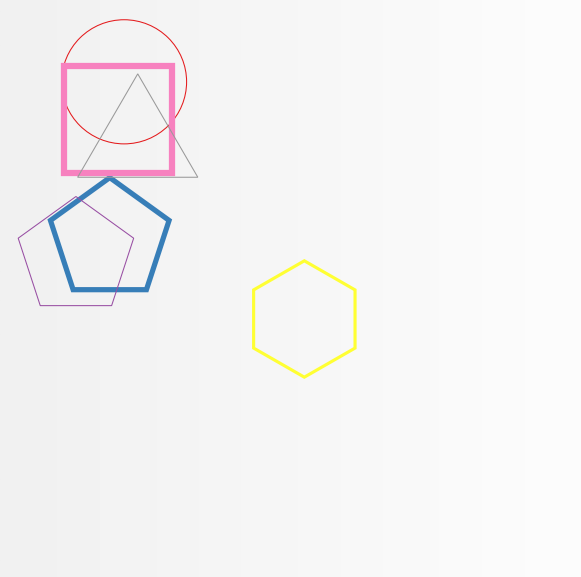[{"shape": "circle", "thickness": 0.5, "radius": 0.54, "center": [0.214, 0.857]}, {"shape": "pentagon", "thickness": 2.5, "radius": 0.54, "center": [0.189, 0.584]}, {"shape": "pentagon", "thickness": 0.5, "radius": 0.52, "center": [0.131, 0.554]}, {"shape": "hexagon", "thickness": 1.5, "radius": 0.5, "center": [0.524, 0.447]}, {"shape": "square", "thickness": 3, "radius": 0.47, "center": [0.203, 0.793]}, {"shape": "triangle", "thickness": 0.5, "radius": 0.6, "center": [0.237, 0.752]}]